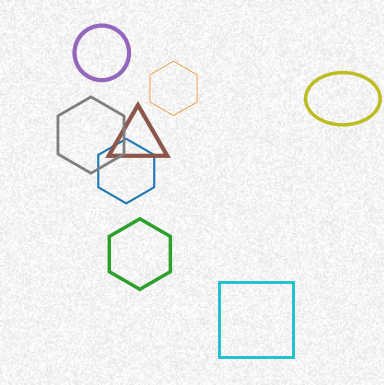[{"shape": "hexagon", "thickness": 1.5, "radius": 0.42, "center": [0.328, 0.556]}, {"shape": "hexagon", "thickness": 0.5, "radius": 0.35, "center": [0.451, 0.77]}, {"shape": "hexagon", "thickness": 2.5, "radius": 0.46, "center": [0.363, 0.34]}, {"shape": "circle", "thickness": 3, "radius": 0.35, "center": [0.264, 0.863]}, {"shape": "triangle", "thickness": 3, "radius": 0.44, "center": [0.358, 0.639]}, {"shape": "hexagon", "thickness": 2, "radius": 0.5, "center": [0.236, 0.649]}, {"shape": "oval", "thickness": 2.5, "radius": 0.49, "center": [0.891, 0.744]}, {"shape": "square", "thickness": 2, "radius": 0.49, "center": [0.665, 0.17]}]